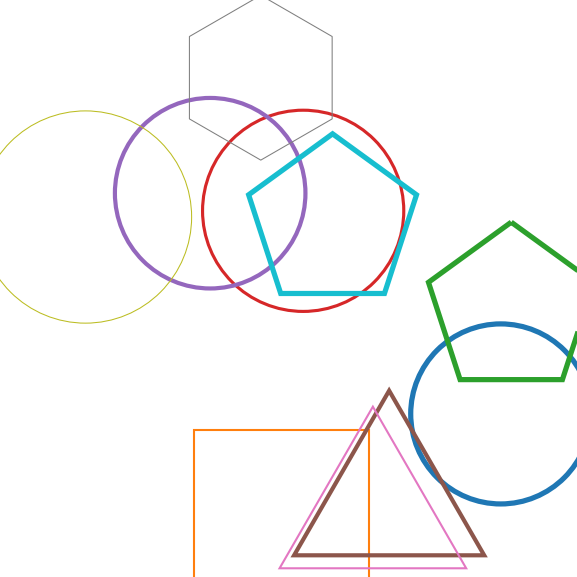[{"shape": "circle", "thickness": 2.5, "radius": 0.78, "center": [0.867, 0.282]}, {"shape": "square", "thickness": 1, "radius": 0.76, "center": [0.487, 0.102]}, {"shape": "pentagon", "thickness": 2.5, "radius": 0.75, "center": [0.885, 0.464]}, {"shape": "circle", "thickness": 1.5, "radius": 0.87, "center": [0.525, 0.634]}, {"shape": "circle", "thickness": 2, "radius": 0.82, "center": [0.364, 0.665]}, {"shape": "triangle", "thickness": 2, "radius": 0.95, "center": [0.674, 0.133]}, {"shape": "triangle", "thickness": 1, "radius": 0.93, "center": [0.646, 0.108]}, {"shape": "hexagon", "thickness": 0.5, "radius": 0.71, "center": [0.452, 0.865]}, {"shape": "circle", "thickness": 0.5, "radius": 0.92, "center": [0.148, 0.623]}, {"shape": "pentagon", "thickness": 2.5, "radius": 0.76, "center": [0.576, 0.615]}]